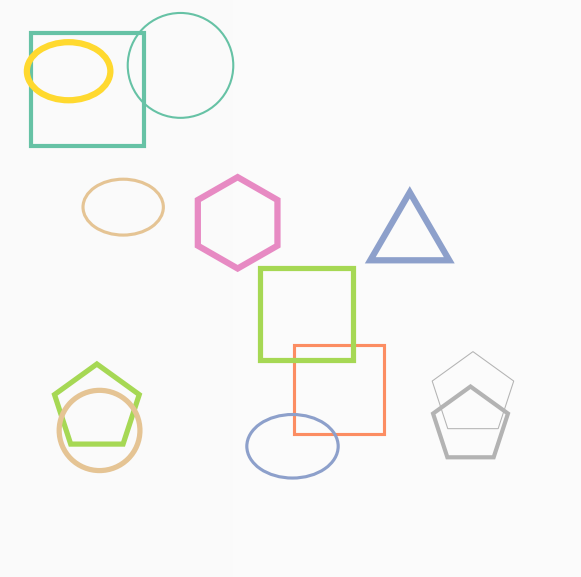[{"shape": "circle", "thickness": 1, "radius": 0.45, "center": [0.311, 0.886]}, {"shape": "square", "thickness": 2, "radius": 0.49, "center": [0.151, 0.844]}, {"shape": "square", "thickness": 1.5, "radius": 0.38, "center": [0.583, 0.325]}, {"shape": "oval", "thickness": 1.5, "radius": 0.39, "center": [0.503, 0.226]}, {"shape": "triangle", "thickness": 3, "radius": 0.39, "center": [0.705, 0.588]}, {"shape": "hexagon", "thickness": 3, "radius": 0.4, "center": [0.409, 0.613]}, {"shape": "pentagon", "thickness": 2.5, "radius": 0.38, "center": [0.167, 0.292]}, {"shape": "square", "thickness": 2.5, "radius": 0.4, "center": [0.528, 0.455]}, {"shape": "oval", "thickness": 3, "radius": 0.36, "center": [0.118, 0.876]}, {"shape": "circle", "thickness": 2.5, "radius": 0.35, "center": [0.171, 0.254]}, {"shape": "oval", "thickness": 1.5, "radius": 0.35, "center": [0.212, 0.64]}, {"shape": "pentagon", "thickness": 2, "radius": 0.34, "center": [0.809, 0.262]}, {"shape": "pentagon", "thickness": 0.5, "radius": 0.37, "center": [0.814, 0.317]}]